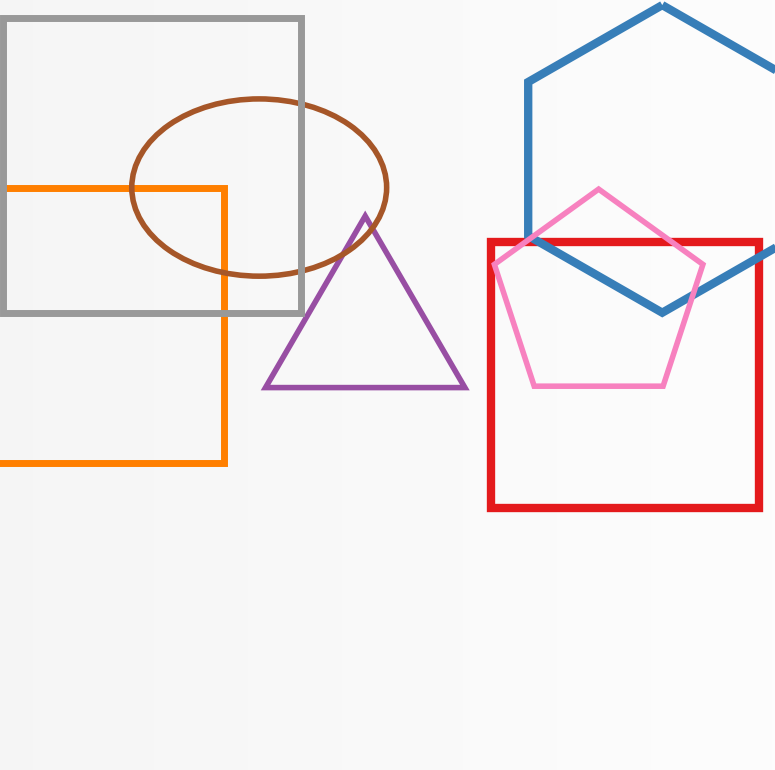[{"shape": "square", "thickness": 3, "radius": 0.87, "center": [0.806, 0.513]}, {"shape": "hexagon", "thickness": 3, "radius": 1.0, "center": [0.855, 0.794]}, {"shape": "triangle", "thickness": 2, "radius": 0.74, "center": [0.471, 0.571]}, {"shape": "square", "thickness": 2.5, "radius": 0.89, "center": [0.11, 0.577]}, {"shape": "oval", "thickness": 2, "radius": 0.82, "center": [0.334, 0.756]}, {"shape": "pentagon", "thickness": 2, "radius": 0.71, "center": [0.772, 0.613]}, {"shape": "square", "thickness": 2.5, "radius": 0.96, "center": [0.196, 0.785]}]